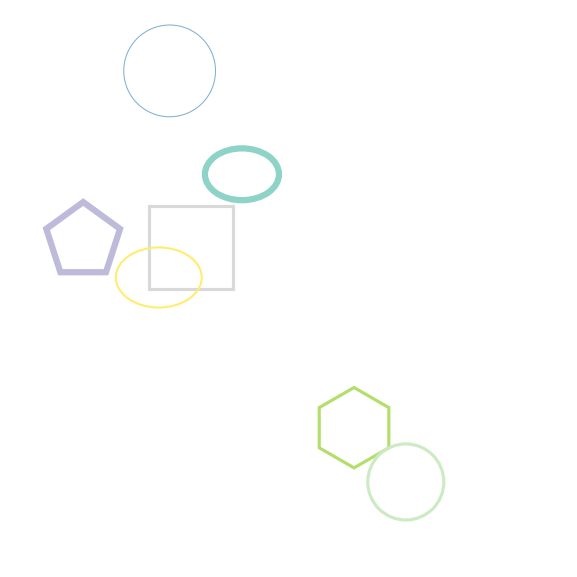[{"shape": "oval", "thickness": 3, "radius": 0.32, "center": [0.419, 0.697]}, {"shape": "pentagon", "thickness": 3, "radius": 0.34, "center": [0.144, 0.582]}, {"shape": "circle", "thickness": 0.5, "radius": 0.4, "center": [0.294, 0.876]}, {"shape": "hexagon", "thickness": 1.5, "radius": 0.35, "center": [0.613, 0.259]}, {"shape": "square", "thickness": 1.5, "radius": 0.36, "center": [0.331, 0.571]}, {"shape": "circle", "thickness": 1.5, "radius": 0.33, "center": [0.703, 0.165]}, {"shape": "oval", "thickness": 1, "radius": 0.37, "center": [0.275, 0.519]}]